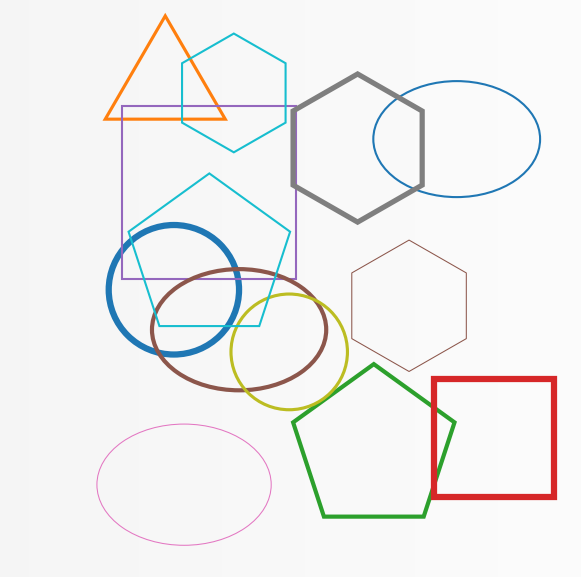[{"shape": "circle", "thickness": 3, "radius": 0.56, "center": [0.299, 0.497]}, {"shape": "oval", "thickness": 1, "radius": 0.72, "center": [0.786, 0.758]}, {"shape": "triangle", "thickness": 1.5, "radius": 0.6, "center": [0.284, 0.852]}, {"shape": "pentagon", "thickness": 2, "radius": 0.73, "center": [0.643, 0.223]}, {"shape": "square", "thickness": 3, "radius": 0.51, "center": [0.85, 0.241]}, {"shape": "square", "thickness": 1, "radius": 0.75, "center": [0.36, 0.665]}, {"shape": "oval", "thickness": 2, "radius": 0.75, "center": [0.411, 0.428]}, {"shape": "hexagon", "thickness": 0.5, "radius": 0.57, "center": [0.704, 0.47]}, {"shape": "oval", "thickness": 0.5, "radius": 0.75, "center": [0.317, 0.16]}, {"shape": "hexagon", "thickness": 2.5, "radius": 0.64, "center": [0.615, 0.743]}, {"shape": "circle", "thickness": 1.5, "radius": 0.5, "center": [0.498, 0.39]}, {"shape": "hexagon", "thickness": 1, "radius": 0.51, "center": [0.402, 0.838]}, {"shape": "pentagon", "thickness": 1, "radius": 0.73, "center": [0.36, 0.553]}]